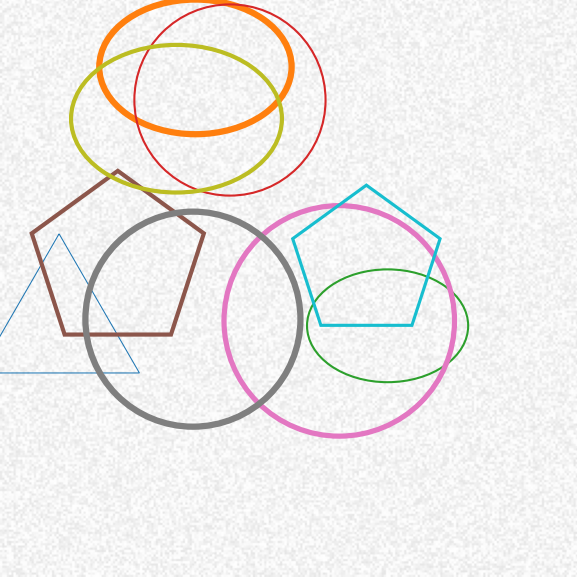[{"shape": "triangle", "thickness": 0.5, "radius": 0.8, "center": [0.102, 0.434]}, {"shape": "oval", "thickness": 3, "radius": 0.83, "center": [0.338, 0.883]}, {"shape": "oval", "thickness": 1, "radius": 0.7, "center": [0.671, 0.435]}, {"shape": "circle", "thickness": 1, "radius": 0.83, "center": [0.398, 0.826]}, {"shape": "pentagon", "thickness": 2, "radius": 0.78, "center": [0.204, 0.547]}, {"shape": "circle", "thickness": 2.5, "radius": 1.0, "center": [0.587, 0.443]}, {"shape": "circle", "thickness": 3, "radius": 0.93, "center": [0.334, 0.446]}, {"shape": "oval", "thickness": 2, "radius": 0.91, "center": [0.306, 0.794]}, {"shape": "pentagon", "thickness": 1.5, "radius": 0.67, "center": [0.634, 0.544]}]